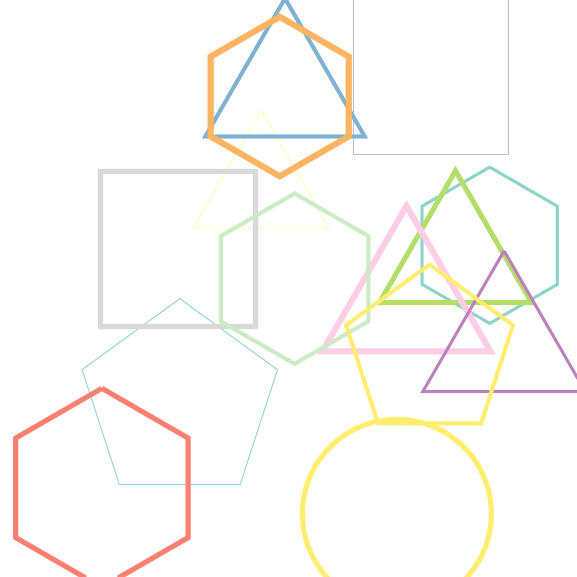[{"shape": "pentagon", "thickness": 0.5, "radius": 0.89, "center": [0.311, 0.304]}, {"shape": "hexagon", "thickness": 1.5, "radius": 0.68, "center": [0.848, 0.574]}, {"shape": "triangle", "thickness": 0.5, "radius": 0.68, "center": [0.452, 0.672]}, {"shape": "square", "thickness": 0.5, "radius": 0.67, "center": [0.746, 0.867]}, {"shape": "hexagon", "thickness": 2.5, "radius": 0.86, "center": [0.176, 0.154]}, {"shape": "triangle", "thickness": 2, "radius": 0.8, "center": [0.494, 0.842]}, {"shape": "hexagon", "thickness": 3, "radius": 0.69, "center": [0.484, 0.832]}, {"shape": "triangle", "thickness": 2.5, "radius": 0.76, "center": [0.789, 0.551]}, {"shape": "triangle", "thickness": 3, "radius": 0.84, "center": [0.704, 0.475]}, {"shape": "square", "thickness": 2.5, "radius": 0.67, "center": [0.308, 0.569]}, {"shape": "triangle", "thickness": 1.5, "radius": 0.81, "center": [0.873, 0.402]}, {"shape": "hexagon", "thickness": 2, "radius": 0.74, "center": [0.51, 0.517]}, {"shape": "pentagon", "thickness": 2, "radius": 0.76, "center": [0.744, 0.389]}, {"shape": "circle", "thickness": 2.5, "radius": 0.82, "center": [0.687, 0.109]}]